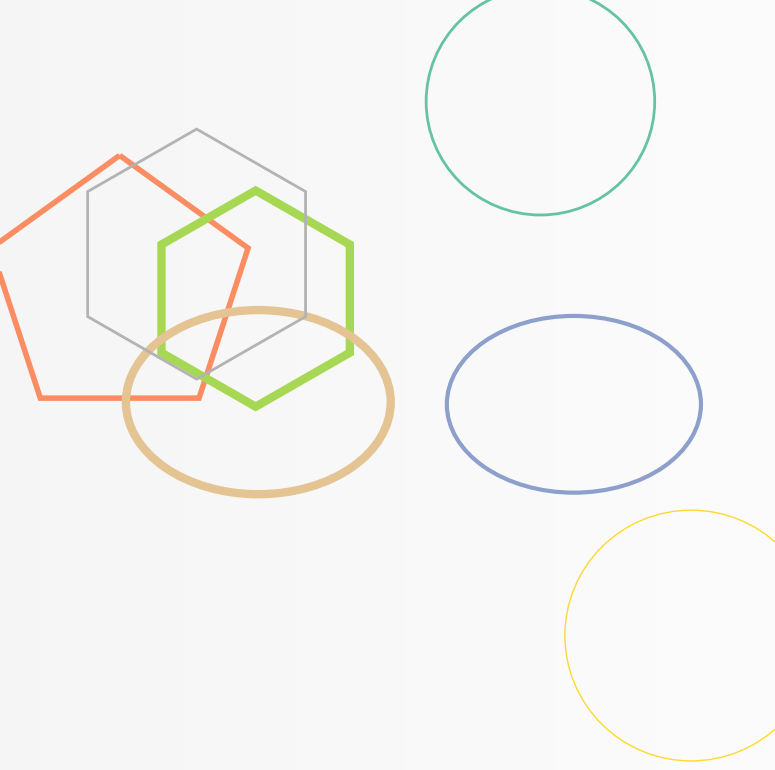[{"shape": "circle", "thickness": 1, "radius": 0.74, "center": [0.697, 0.868]}, {"shape": "pentagon", "thickness": 2, "radius": 0.87, "center": [0.154, 0.624]}, {"shape": "oval", "thickness": 1.5, "radius": 0.82, "center": [0.741, 0.475]}, {"shape": "hexagon", "thickness": 3, "radius": 0.7, "center": [0.33, 0.612]}, {"shape": "circle", "thickness": 0.5, "radius": 0.81, "center": [0.892, 0.175]}, {"shape": "oval", "thickness": 3, "radius": 0.85, "center": [0.333, 0.478]}, {"shape": "hexagon", "thickness": 1, "radius": 0.81, "center": [0.254, 0.67]}]